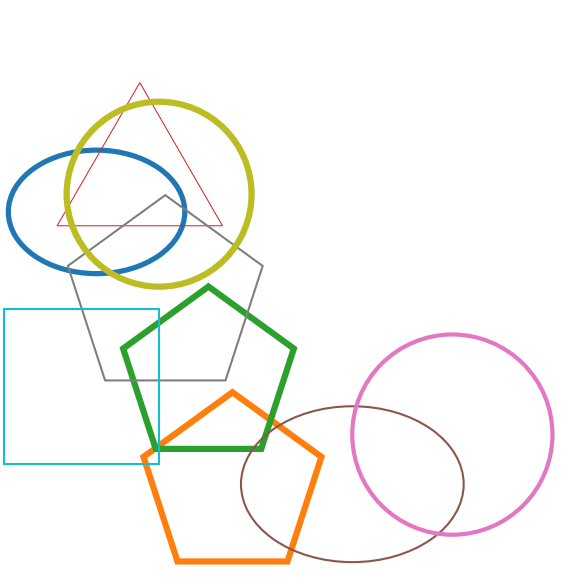[{"shape": "oval", "thickness": 2.5, "radius": 0.76, "center": [0.167, 0.632]}, {"shape": "pentagon", "thickness": 3, "radius": 0.81, "center": [0.403, 0.158]}, {"shape": "pentagon", "thickness": 3, "radius": 0.78, "center": [0.361, 0.348]}, {"shape": "triangle", "thickness": 0.5, "radius": 0.83, "center": [0.242, 0.691]}, {"shape": "oval", "thickness": 1, "radius": 0.96, "center": [0.61, 0.161]}, {"shape": "circle", "thickness": 2, "radius": 0.87, "center": [0.783, 0.247]}, {"shape": "pentagon", "thickness": 1, "radius": 0.89, "center": [0.286, 0.484]}, {"shape": "circle", "thickness": 3, "radius": 0.8, "center": [0.276, 0.663]}, {"shape": "square", "thickness": 1, "radius": 0.67, "center": [0.141, 0.33]}]